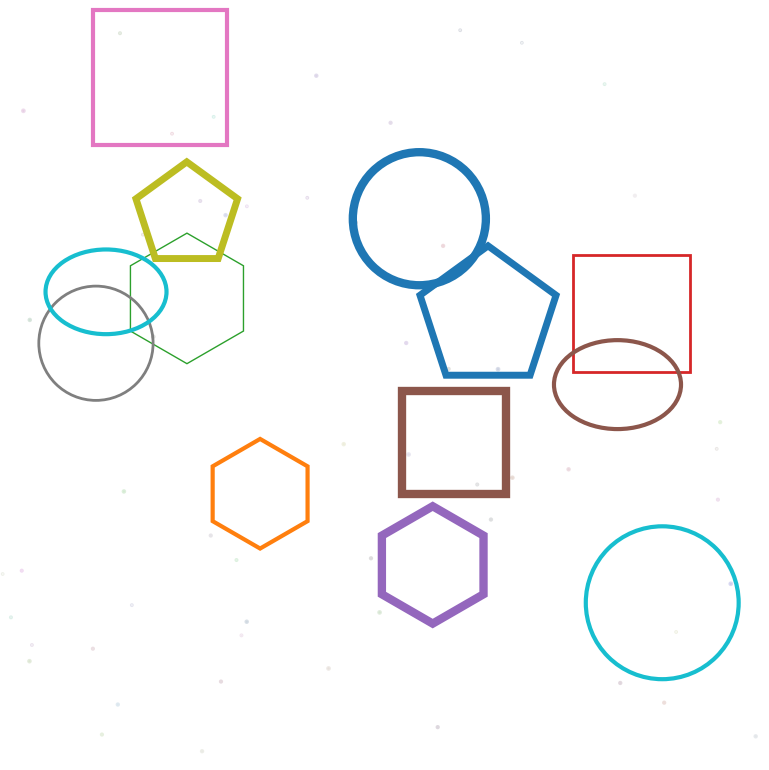[{"shape": "pentagon", "thickness": 2.5, "radius": 0.46, "center": [0.634, 0.588]}, {"shape": "circle", "thickness": 3, "radius": 0.43, "center": [0.545, 0.716]}, {"shape": "hexagon", "thickness": 1.5, "radius": 0.36, "center": [0.338, 0.359]}, {"shape": "hexagon", "thickness": 0.5, "radius": 0.42, "center": [0.243, 0.612]}, {"shape": "square", "thickness": 1, "radius": 0.38, "center": [0.82, 0.593]}, {"shape": "hexagon", "thickness": 3, "radius": 0.38, "center": [0.562, 0.266]}, {"shape": "oval", "thickness": 1.5, "radius": 0.41, "center": [0.802, 0.501]}, {"shape": "square", "thickness": 3, "radius": 0.34, "center": [0.59, 0.425]}, {"shape": "square", "thickness": 1.5, "radius": 0.44, "center": [0.208, 0.9]}, {"shape": "circle", "thickness": 1, "radius": 0.37, "center": [0.125, 0.554]}, {"shape": "pentagon", "thickness": 2.5, "radius": 0.35, "center": [0.243, 0.72]}, {"shape": "circle", "thickness": 1.5, "radius": 0.5, "center": [0.86, 0.217]}, {"shape": "oval", "thickness": 1.5, "radius": 0.39, "center": [0.138, 0.621]}]